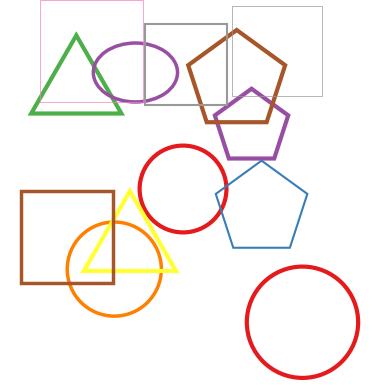[{"shape": "circle", "thickness": 3, "radius": 0.72, "center": [0.786, 0.163]}, {"shape": "circle", "thickness": 3, "radius": 0.56, "center": [0.475, 0.509]}, {"shape": "pentagon", "thickness": 1.5, "radius": 0.63, "center": [0.679, 0.458]}, {"shape": "triangle", "thickness": 3, "radius": 0.68, "center": [0.198, 0.773]}, {"shape": "pentagon", "thickness": 3, "radius": 0.5, "center": [0.653, 0.669]}, {"shape": "oval", "thickness": 2.5, "radius": 0.55, "center": [0.352, 0.812]}, {"shape": "circle", "thickness": 2.5, "radius": 0.61, "center": [0.297, 0.301]}, {"shape": "triangle", "thickness": 3, "radius": 0.69, "center": [0.337, 0.365]}, {"shape": "pentagon", "thickness": 3, "radius": 0.66, "center": [0.615, 0.79]}, {"shape": "square", "thickness": 2.5, "radius": 0.6, "center": [0.174, 0.384]}, {"shape": "square", "thickness": 0.5, "radius": 0.66, "center": [0.238, 0.867]}, {"shape": "square", "thickness": 0.5, "radius": 0.58, "center": [0.72, 0.867]}, {"shape": "square", "thickness": 1.5, "radius": 0.53, "center": [0.483, 0.832]}]